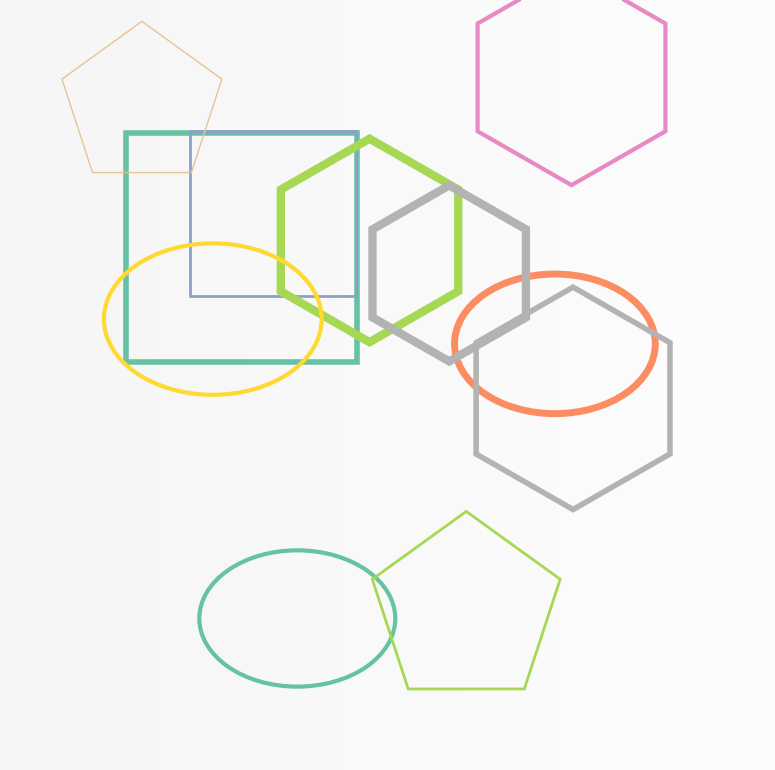[{"shape": "square", "thickness": 2, "radius": 0.75, "center": [0.312, 0.678]}, {"shape": "oval", "thickness": 1.5, "radius": 0.63, "center": [0.384, 0.197]}, {"shape": "oval", "thickness": 2.5, "radius": 0.65, "center": [0.716, 0.553]}, {"shape": "square", "thickness": 1, "radius": 0.54, "center": [0.353, 0.723]}, {"shape": "hexagon", "thickness": 1.5, "radius": 0.7, "center": [0.737, 0.899]}, {"shape": "pentagon", "thickness": 1, "radius": 0.64, "center": [0.602, 0.208]}, {"shape": "hexagon", "thickness": 3, "radius": 0.66, "center": [0.477, 0.688]}, {"shape": "oval", "thickness": 1.5, "radius": 0.7, "center": [0.275, 0.586]}, {"shape": "pentagon", "thickness": 0.5, "radius": 0.54, "center": [0.183, 0.864]}, {"shape": "hexagon", "thickness": 2, "radius": 0.72, "center": [0.739, 0.483]}, {"shape": "hexagon", "thickness": 3, "radius": 0.57, "center": [0.58, 0.645]}]